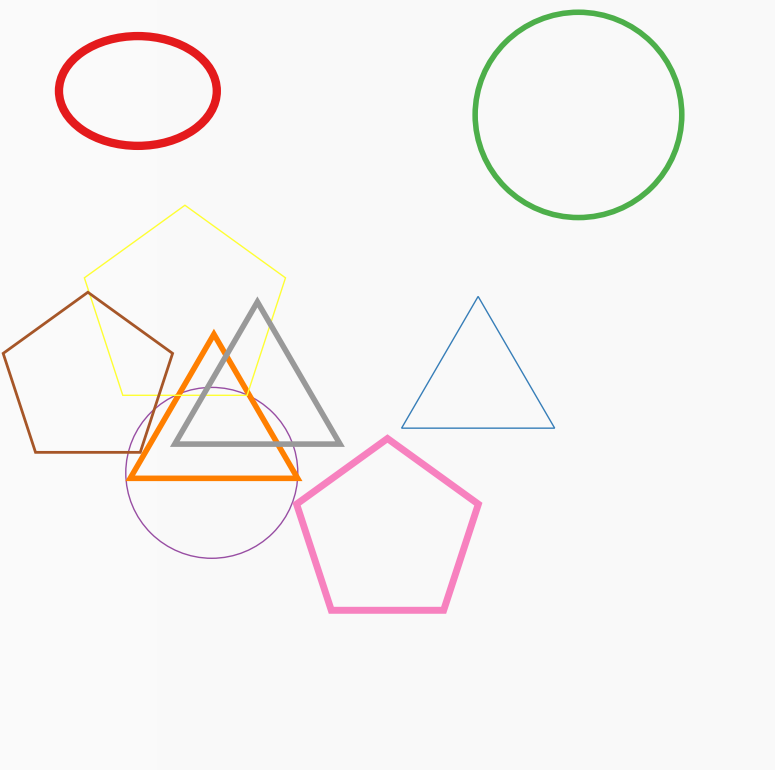[{"shape": "oval", "thickness": 3, "radius": 0.51, "center": [0.178, 0.882]}, {"shape": "triangle", "thickness": 0.5, "radius": 0.57, "center": [0.617, 0.501]}, {"shape": "circle", "thickness": 2, "radius": 0.67, "center": [0.746, 0.851]}, {"shape": "circle", "thickness": 0.5, "radius": 0.55, "center": [0.273, 0.386]}, {"shape": "triangle", "thickness": 2, "radius": 0.62, "center": [0.276, 0.441]}, {"shape": "pentagon", "thickness": 0.5, "radius": 0.68, "center": [0.239, 0.597]}, {"shape": "pentagon", "thickness": 1, "radius": 0.57, "center": [0.113, 0.506]}, {"shape": "pentagon", "thickness": 2.5, "radius": 0.62, "center": [0.5, 0.307]}, {"shape": "triangle", "thickness": 2, "radius": 0.62, "center": [0.332, 0.485]}]